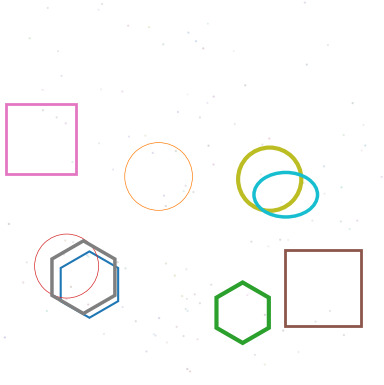[{"shape": "hexagon", "thickness": 1.5, "radius": 0.43, "center": [0.232, 0.261]}, {"shape": "circle", "thickness": 0.5, "radius": 0.44, "center": [0.412, 0.542]}, {"shape": "hexagon", "thickness": 3, "radius": 0.39, "center": [0.63, 0.188]}, {"shape": "circle", "thickness": 0.5, "radius": 0.42, "center": [0.173, 0.309]}, {"shape": "square", "thickness": 2, "radius": 0.49, "center": [0.84, 0.252]}, {"shape": "square", "thickness": 2, "radius": 0.45, "center": [0.107, 0.639]}, {"shape": "hexagon", "thickness": 2.5, "radius": 0.47, "center": [0.217, 0.28]}, {"shape": "circle", "thickness": 3, "radius": 0.41, "center": [0.701, 0.535]}, {"shape": "oval", "thickness": 2.5, "radius": 0.41, "center": [0.742, 0.494]}]